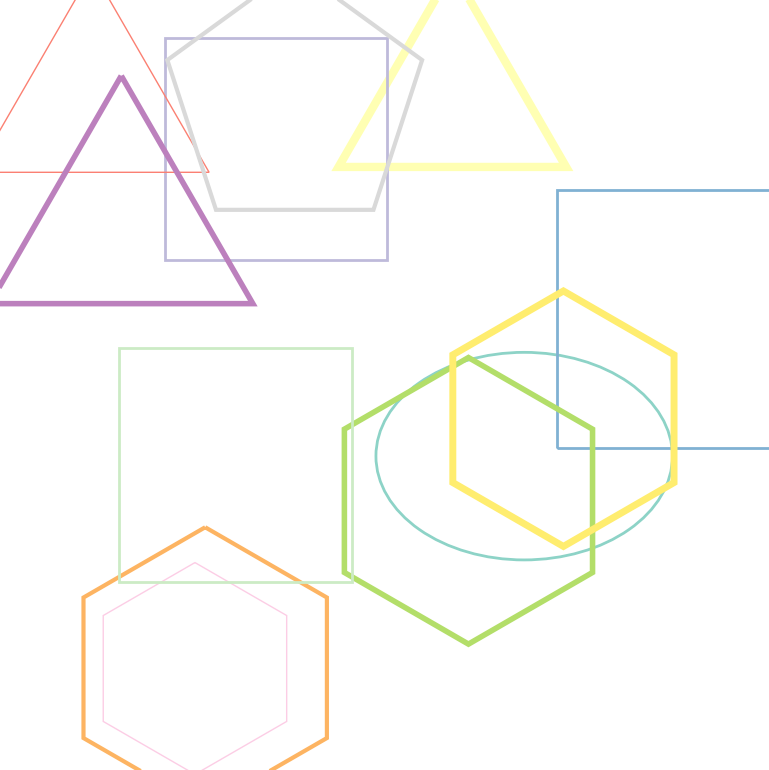[{"shape": "oval", "thickness": 1, "radius": 0.96, "center": [0.681, 0.408]}, {"shape": "triangle", "thickness": 3, "radius": 0.85, "center": [0.587, 0.869]}, {"shape": "square", "thickness": 1, "radius": 0.72, "center": [0.358, 0.806]}, {"shape": "triangle", "thickness": 0.5, "radius": 0.88, "center": [0.12, 0.864]}, {"shape": "square", "thickness": 1, "radius": 0.84, "center": [0.891, 0.586]}, {"shape": "hexagon", "thickness": 1.5, "radius": 0.91, "center": [0.266, 0.133]}, {"shape": "hexagon", "thickness": 2, "radius": 0.93, "center": [0.608, 0.35]}, {"shape": "hexagon", "thickness": 0.5, "radius": 0.69, "center": [0.253, 0.132]}, {"shape": "pentagon", "thickness": 1.5, "radius": 0.87, "center": [0.383, 0.868]}, {"shape": "triangle", "thickness": 2, "radius": 0.99, "center": [0.158, 0.704]}, {"shape": "square", "thickness": 1, "radius": 0.76, "center": [0.306, 0.396]}, {"shape": "hexagon", "thickness": 2.5, "radius": 0.83, "center": [0.732, 0.456]}]